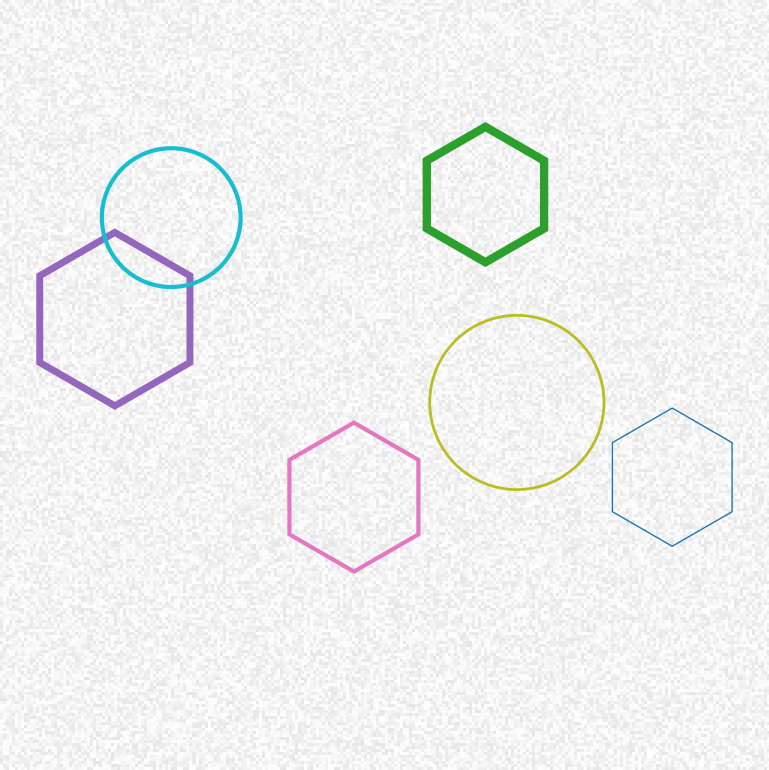[{"shape": "hexagon", "thickness": 0.5, "radius": 0.45, "center": [0.873, 0.38]}, {"shape": "hexagon", "thickness": 3, "radius": 0.44, "center": [0.63, 0.747]}, {"shape": "hexagon", "thickness": 2.5, "radius": 0.56, "center": [0.149, 0.586]}, {"shape": "hexagon", "thickness": 1.5, "radius": 0.48, "center": [0.46, 0.354]}, {"shape": "circle", "thickness": 1, "radius": 0.57, "center": [0.671, 0.477]}, {"shape": "circle", "thickness": 1.5, "radius": 0.45, "center": [0.222, 0.717]}]